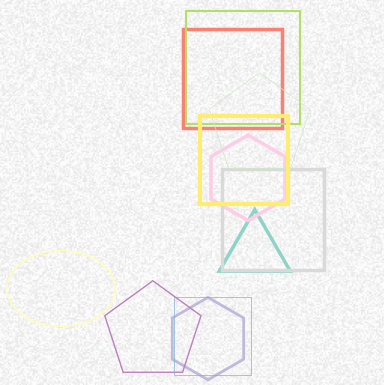[{"shape": "triangle", "thickness": 2.5, "radius": 0.53, "center": [0.662, 0.349]}, {"shape": "oval", "thickness": 1, "radius": 0.7, "center": [0.159, 0.25]}, {"shape": "hexagon", "thickness": 2, "radius": 0.54, "center": [0.54, 0.121]}, {"shape": "square", "thickness": 2.5, "radius": 0.64, "center": [0.603, 0.796]}, {"shape": "square", "thickness": 0.5, "radius": 0.5, "center": [0.551, 0.127]}, {"shape": "square", "thickness": 1.5, "radius": 0.74, "center": [0.631, 0.825]}, {"shape": "hexagon", "thickness": 2.5, "radius": 0.55, "center": [0.644, 0.538]}, {"shape": "square", "thickness": 2.5, "radius": 0.66, "center": [0.709, 0.43]}, {"shape": "pentagon", "thickness": 1, "radius": 0.66, "center": [0.397, 0.139]}, {"shape": "pentagon", "thickness": 0.5, "radius": 0.69, "center": [0.674, 0.674]}, {"shape": "square", "thickness": 3, "radius": 0.57, "center": [0.634, 0.585]}]